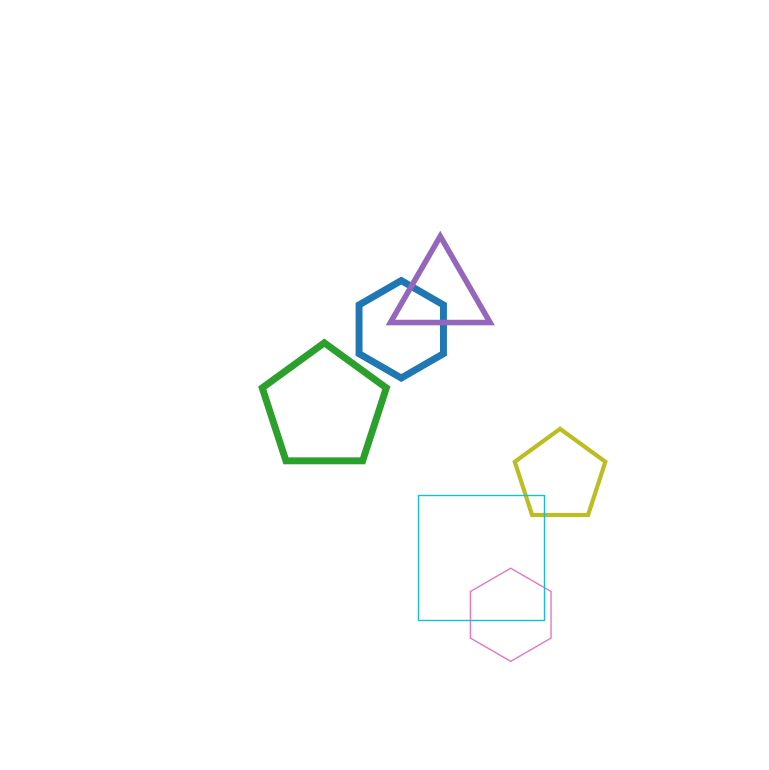[{"shape": "hexagon", "thickness": 2.5, "radius": 0.32, "center": [0.521, 0.572]}, {"shape": "pentagon", "thickness": 2.5, "radius": 0.42, "center": [0.421, 0.47]}, {"shape": "triangle", "thickness": 2, "radius": 0.37, "center": [0.572, 0.618]}, {"shape": "hexagon", "thickness": 0.5, "radius": 0.3, "center": [0.663, 0.202]}, {"shape": "pentagon", "thickness": 1.5, "radius": 0.31, "center": [0.727, 0.381]}, {"shape": "square", "thickness": 0.5, "radius": 0.41, "center": [0.624, 0.276]}]